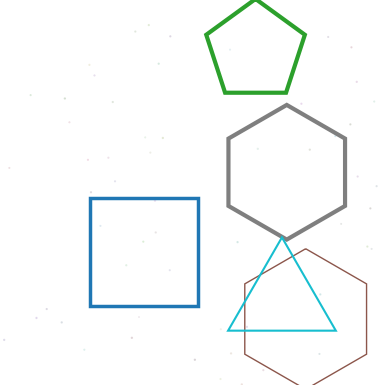[{"shape": "square", "thickness": 2.5, "radius": 0.7, "center": [0.375, 0.345]}, {"shape": "pentagon", "thickness": 3, "radius": 0.67, "center": [0.664, 0.868]}, {"shape": "hexagon", "thickness": 1, "radius": 0.91, "center": [0.794, 0.171]}, {"shape": "hexagon", "thickness": 3, "radius": 0.87, "center": [0.745, 0.553]}, {"shape": "triangle", "thickness": 1.5, "radius": 0.81, "center": [0.732, 0.222]}]